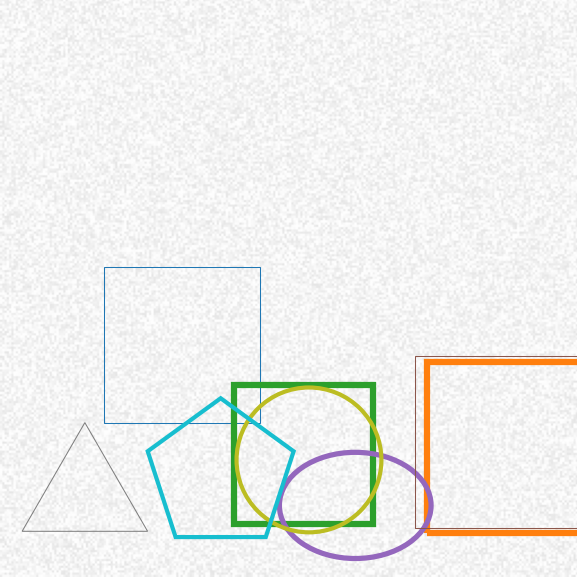[{"shape": "square", "thickness": 0.5, "radius": 0.67, "center": [0.315, 0.401]}, {"shape": "square", "thickness": 3, "radius": 0.74, "center": [0.887, 0.225]}, {"shape": "square", "thickness": 3, "radius": 0.6, "center": [0.526, 0.212]}, {"shape": "oval", "thickness": 2.5, "radius": 0.66, "center": [0.615, 0.124]}, {"shape": "square", "thickness": 0.5, "radius": 0.74, "center": [0.867, 0.234]}, {"shape": "triangle", "thickness": 0.5, "radius": 0.63, "center": [0.147, 0.142]}, {"shape": "circle", "thickness": 2, "radius": 0.63, "center": [0.535, 0.203]}, {"shape": "pentagon", "thickness": 2, "radius": 0.66, "center": [0.382, 0.177]}]